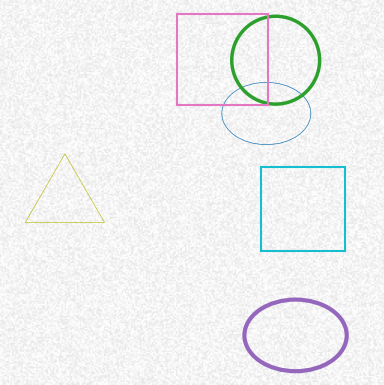[{"shape": "oval", "thickness": 0.5, "radius": 0.58, "center": [0.692, 0.705]}, {"shape": "circle", "thickness": 2.5, "radius": 0.57, "center": [0.716, 0.844]}, {"shape": "oval", "thickness": 3, "radius": 0.66, "center": [0.768, 0.129]}, {"shape": "square", "thickness": 1.5, "radius": 0.59, "center": [0.578, 0.846]}, {"shape": "triangle", "thickness": 0.5, "radius": 0.59, "center": [0.169, 0.481]}, {"shape": "square", "thickness": 1.5, "radius": 0.54, "center": [0.786, 0.457]}]